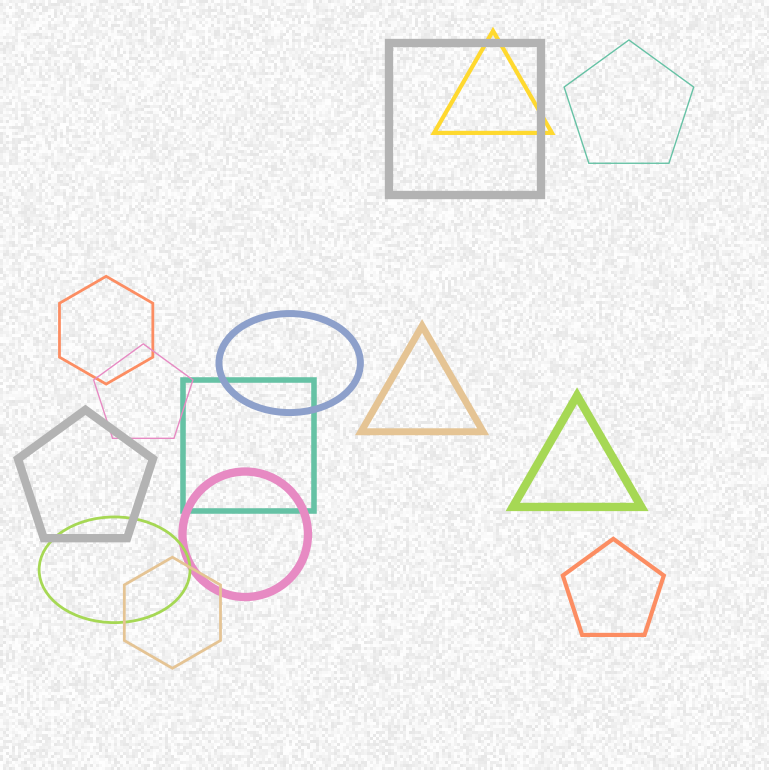[{"shape": "pentagon", "thickness": 0.5, "radius": 0.44, "center": [0.817, 0.86]}, {"shape": "square", "thickness": 2, "radius": 0.43, "center": [0.323, 0.421]}, {"shape": "hexagon", "thickness": 1, "radius": 0.35, "center": [0.138, 0.571]}, {"shape": "pentagon", "thickness": 1.5, "radius": 0.34, "center": [0.797, 0.231]}, {"shape": "oval", "thickness": 2.5, "radius": 0.46, "center": [0.376, 0.528]}, {"shape": "circle", "thickness": 3, "radius": 0.41, "center": [0.318, 0.306]}, {"shape": "pentagon", "thickness": 0.5, "radius": 0.34, "center": [0.186, 0.486]}, {"shape": "triangle", "thickness": 3, "radius": 0.48, "center": [0.749, 0.39]}, {"shape": "oval", "thickness": 1, "radius": 0.49, "center": [0.149, 0.26]}, {"shape": "triangle", "thickness": 1.5, "radius": 0.44, "center": [0.64, 0.872]}, {"shape": "hexagon", "thickness": 1, "radius": 0.36, "center": [0.224, 0.204]}, {"shape": "triangle", "thickness": 2.5, "radius": 0.46, "center": [0.548, 0.485]}, {"shape": "pentagon", "thickness": 3, "radius": 0.46, "center": [0.111, 0.376]}, {"shape": "square", "thickness": 3, "radius": 0.49, "center": [0.604, 0.845]}]